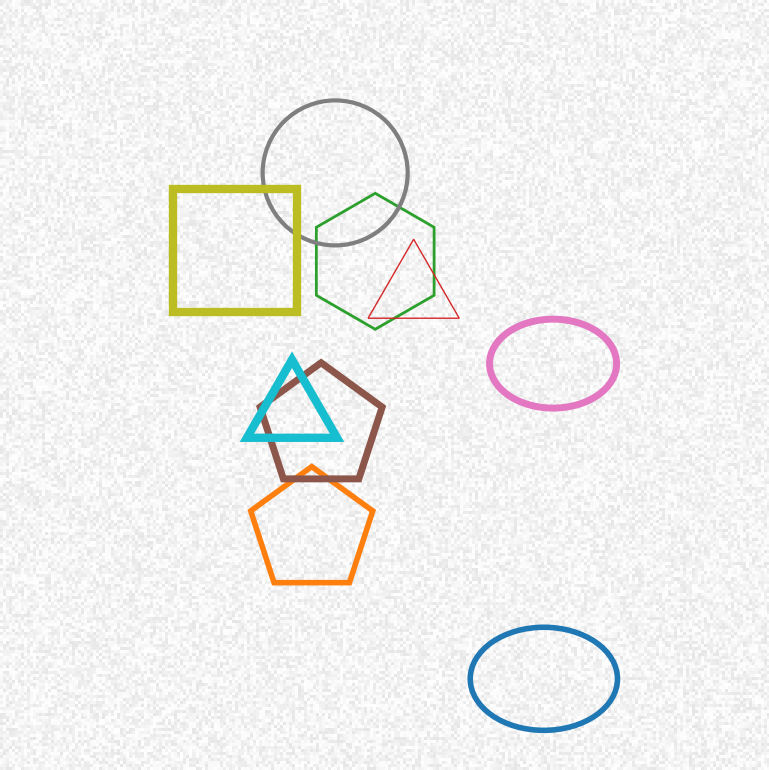[{"shape": "oval", "thickness": 2, "radius": 0.48, "center": [0.706, 0.118]}, {"shape": "pentagon", "thickness": 2, "radius": 0.42, "center": [0.405, 0.311]}, {"shape": "hexagon", "thickness": 1, "radius": 0.44, "center": [0.487, 0.661]}, {"shape": "triangle", "thickness": 0.5, "radius": 0.34, "center": [0.537, 0.621]}, {"shape": "pentagon", "thickness": 2.5, "radius": 0.42, "center": [0.417, 0.446]}, {"shape": "oval", "thickness": 2.5, "radius": 0.41, "center": [0.718, 0.528]}, {"shape": "circle", "thickness": 1.5, "radius": 0.47, "center": [0.435, 0.775]}, {"shape": "square", "thickness": 3, "radius": 0.4, "center": [0.306, 0.675]}, {"shape": "triangle", "thickness": 3, "radius": 0.34, "center": [0.379, 0.465]}]